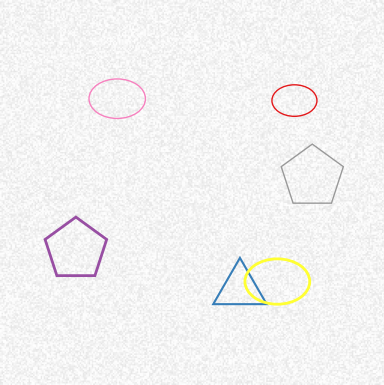[{"shape": "oval", "thickness": 1, "radius": 0.29, "center": [0.765, 0.739]}, {"shape": "triangle", "thickness": 1.5, "radius": 0.4, "center": [0.623, 0.25]}, {"shape": "pentagon", "thickness": 2, "radius": 0.42, "center": [0.197, 0.352]}, {"shape": "oval", "thickness": 2, "radius": 0.42, "center": [0.72, 0.269]}, {"shape": "oval", "thickness": 1, "radius": 0.37, "center": [0.304, 0.744]}, {"shape": "pentagon", "thickness": 1, "radius": 0.42, "center": [0.811, 0.541]}]